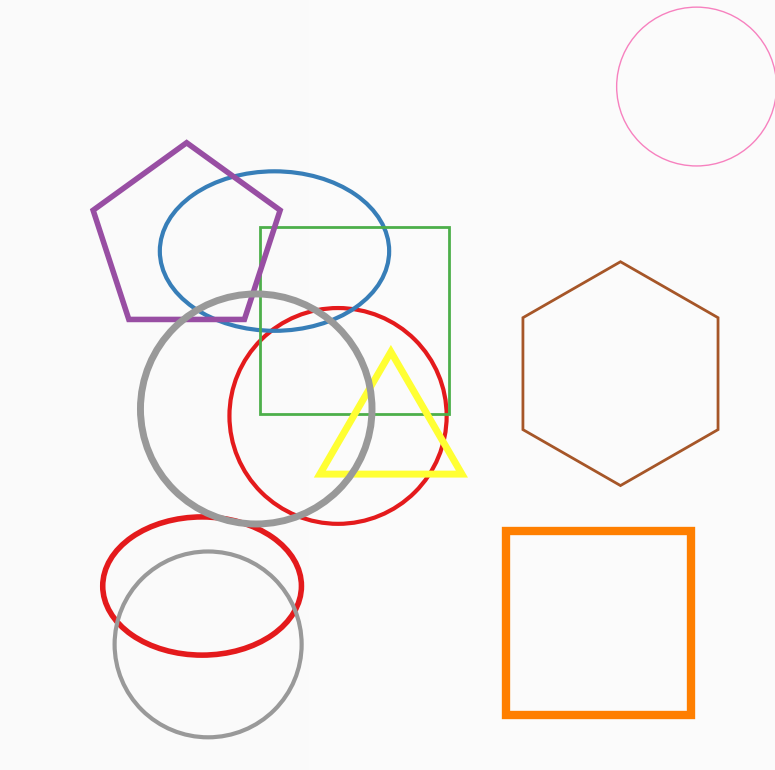[{"shape": "oval", "thickness": 2, "radius": 0.64, "center": [0.261, 0.239]}, {"shape": "circle", "thickness": 1.5, "radius": 0.7, "center": [0.436, 0.46]}, {"shape": "oval", "thickness": 1.5, "radius": 0.74, "center": [0.354, 0.674]}, {"shape": "square", "thickness": 1, "radius": 0.61, "center": [0.457, 0.583]}, {"shape": "pentagon", "thickness": 2, "radius": 0.63, "center": [0.241, 0.688]}, {"shape": "square", "thickness": 3, "radius": 0.6, "center": [0.772, 0.191]}, {"shape": "triangle", "thickness": 2.5, "radius": 0.53, "center": [0.504, 0.437]}, {"shape": "hexagon", "thickness": 1, "radius": 0.73, "center": [0.801, 0.515]}, {"shape": "circle", "thickness": 0.5, "radius": 0.52, "center": [0.899, 0.888]}, {"shape": "circle", "thickness": 2.5, "radius": 0.75, "center": [0.331, 0.469]}, {"shape": "circle", "thickness": 1.5, "radius": 0.6, "center": [0.269, 0.163]}]